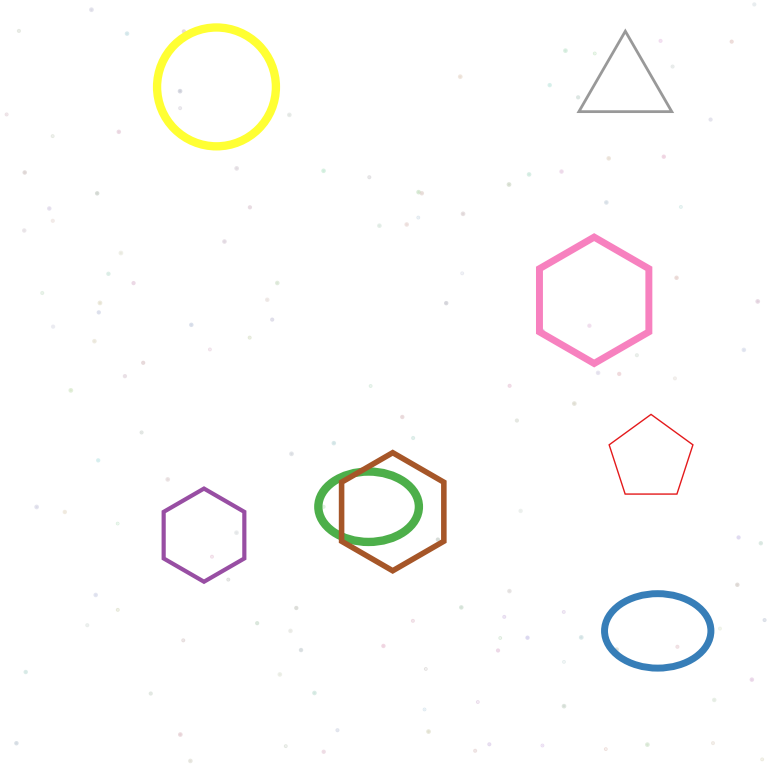[{"shape": "pentagon", "thickness": 0.5, "radius": 0.29, "center": [0.846, 0.405]}, {"shape": "oval", "thickness": 2.5, "radius": 0.35, "center": [0.854, 0.181]}, {"shape": "oval", "thickness": 3, "radius": 0.33, "center": [0.479, 0.342]}, {"shape": "hexagon", "thickness": 1.5, "radius": 0.3, "center": [0.265, 0.305]}, {"shape": "circle", "thickness": 3, "radius": 0.39, "center": [0.281, 0.887]}, {"shape": "hexagon", "thickness": 2, "radius": 0.38, "center": [0.51, 0.335]}, {"shape": "hexagon", "thickness": 2.5, "radius": 0.41, "center": [0.772, 0.61]}, {"shape": "triangle", "thickness": 1, "radius": 0.35, "center": [0.812, 0.89]}]